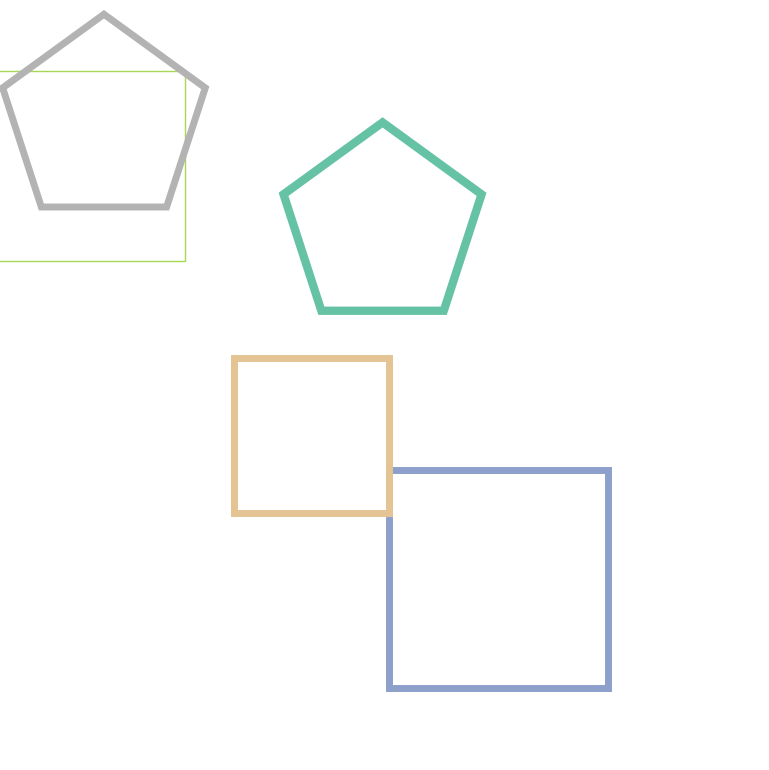[{"shape": "pentagon", "thickness": 3, "radius": 0.68, "center": [0.497, 0.706]}, {"shape": "square", "thickness": 2.5, "radius": 0.71, "center": [0.648, 0.248]}, {"shape": "square", "thickness": 0.5, "radius": 0.62, "center": [0.117, 0.784]}, {"shape": "square", "thickness": 2.5, "radius": 0.5, "center": [0.405, 0.434]}, {"shape": "pentagon", "thickness": 2.5, "radius": 0.69, "center": [0.135, 0.843]}]